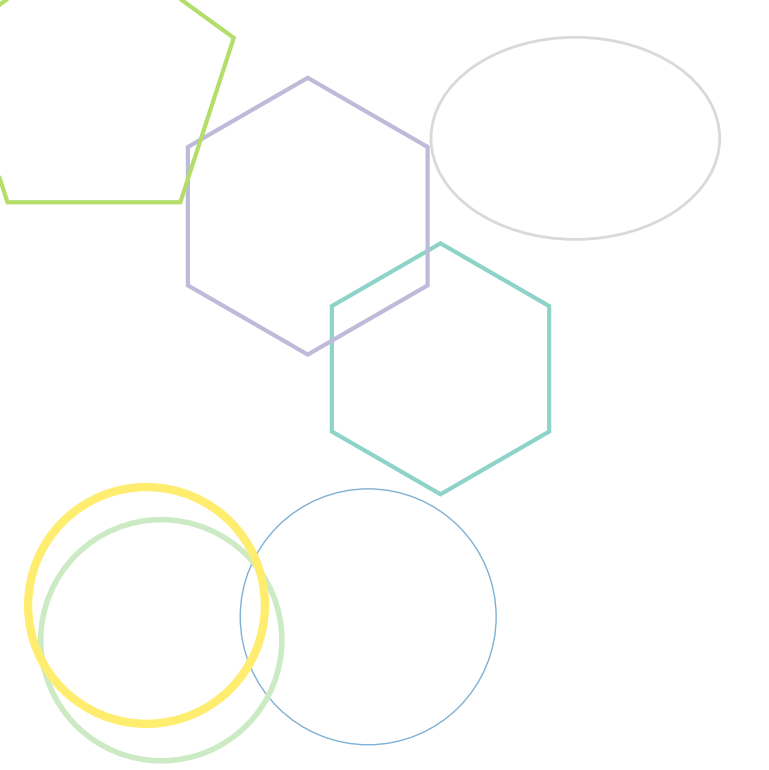[{"shape": "hexagon", "thickness": 1.5, "radius": 0.81, "center": [0.572, 0.521]}, {"shape": "hexagon", "thickness": 1.5, "radius": 0.9, "center": [0.4, 0.719]}, {"shape": "circle", "thickness": 0.5, "radius": 0.83, "center": [0.478, 0.199]}, {"shape": "pentagon", "thickness": 1.5, "radius": 0.95, "center": [0.122, 0.892]}, {"shape": "oval", "thickness": 1, "radius": 0.94, "center": [0.747, 0.82]}, {"shape": "circle", "thickness": 2, "radius": 0.78, "center": [0.209, 0.169]}, {"shape": "circle", "thickness": 3, "radius": 0.77, "center": [0.19, 0.214]}]